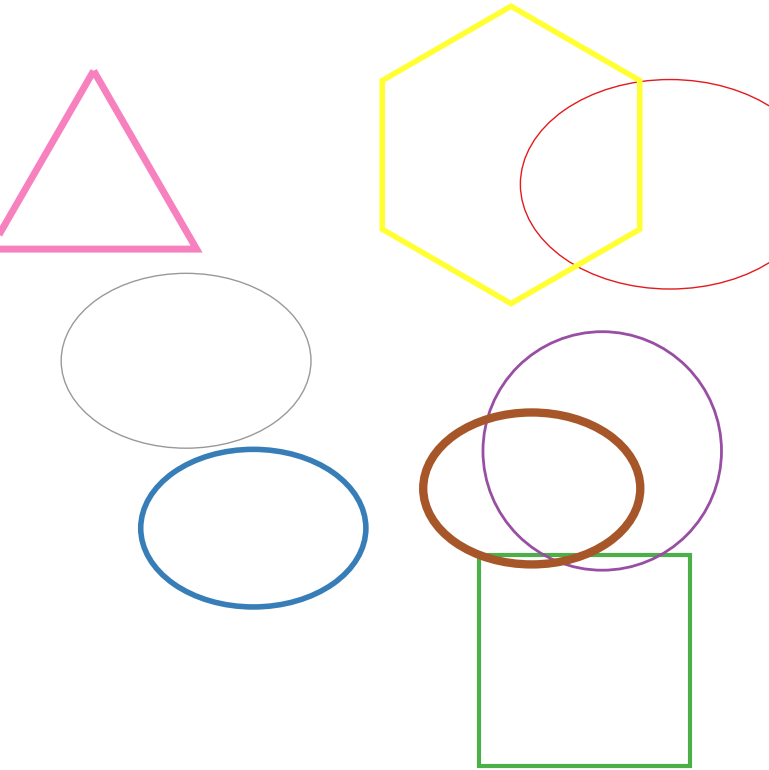[{"shape": "oval", "thickness": 0.5, "radius": 0.97, "center": [0.87, 0.761]}, {"shape": "oval", "thickness": 2, "radius": 0.73, "center": [0.329, 0.314]}, {"shape": "square", "thickness": 1.5, "radius": 0.69, "center": [0.76, 0.142]}, {"shape": "circle", "thickness": 1, "radius": 0.77, "center": [0.782, 0.414]}, {"shape": "hexagon", "thickness": 2, "radius": 0.97, "center": [0.664, 0.799]}, {"shape": "oval", "thickness": 3, "radius": 0.7, "center": [0.691, 0.366]}, {"shape": "triangle", "thickness": 2.5, "radius": 0.77, "center": [0.122, 0.754]}, {"shape": "oval", "thickness": 0.5, "radius": 0.81, "center": [0.242, 0.531]}]